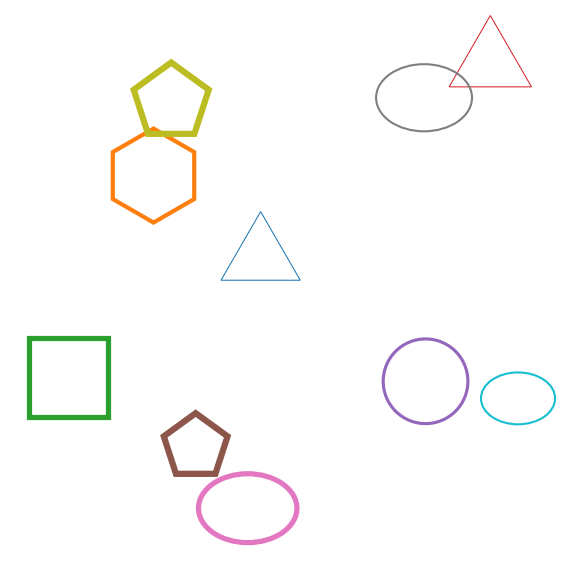[{"shape": "triangle", "thickness": 0.5, "radius": 0.4, "center": [0.451, 0.554]}, {"shape": "hexagon", "thickness": 2, "radius": 0.41, "center": [0.266, 0.695]}, {"shape": "square", "thickness": 2.5, "radius": 0.34, "center": [0.118, 0.346]}, {"shape": "triangle", "thickness": 0.5, "radius": 0.41, "center": [0.849, 0.89]}, {"shape": "circle", "thickness": 1.5, "radius": 0.37, "center": [0.737, 0.339]}, {"shape": "pentagon", "thickness": 3, "radius": 0.29, "center": [0.339, 0.226]}, {"shape": "oval", "thickness": 2.5, "radius": 0.43, "center": [0.429, 0.119]}, {"shape": "oval", "thickness": 1, "radius": 0.42, "center": [0.734, 0.83]}, {"shape": "pentagon", "thickness": 3, "radius": 0.34, "center": [0.296, 0.823]}, {"shape": "oval", "thickness": 1, "radius": 0.32, "center": [0.897, 0.309]}]